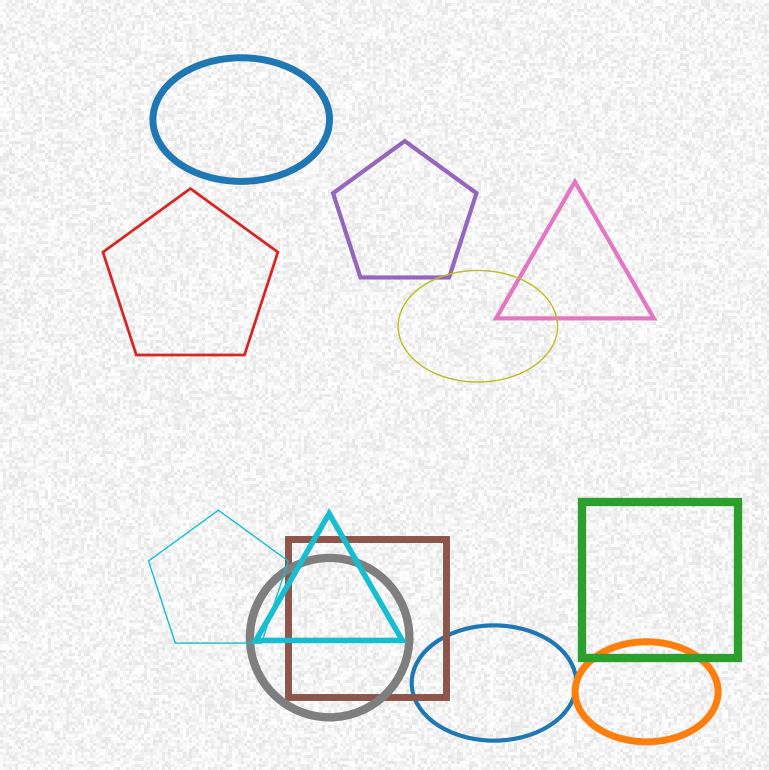[{"shape": "oval", "thickness": 1.5, "radius": 0.53, "center": [0.642, 0.113]}, {"shape": "oval", "thickness": 2.5, "radius": 0.57, "center": [0.313, 0.845]}, {"shape": "oval", "thickness": 2.5, "radius": 0.46, "center": [0.84, 0.102]}, {"shape": "square", "thickness": 3, "radius": 0.5, "center": [0.857, 0.247]}, {"shape": "pentagon", "thickness": 1, "radius": 0.6, "center": [0.247, 0.636]}, {"shape": "pentagon", "thickness": 1.5, "radius": 0.49, "center": [0.526, 0.719]}, {"shape": "square", "thickness": 2.5, "radius": 0.51, "center": [0.477, 0.198]}, {"shape": "triangle", "thickness": 1.5, "radius": 0.59, "center": [0.747, 0.646]}, {"shape": "circle", "thickness": 3, "radius": 0.52, "center": [0.428, 0.172]}, {"shape": "oval", "thickness": 0.5, "radius": 0.52, "center": [0.621, 0.576]}, {"shape": "pentagon", "thickness": 0.5, "radius": 0.48, "center": [0.284, 0.242]}, {"shape": "triangle", "thickness": 2, "radius": 0.55, "center": [0.427, 0.223]}]